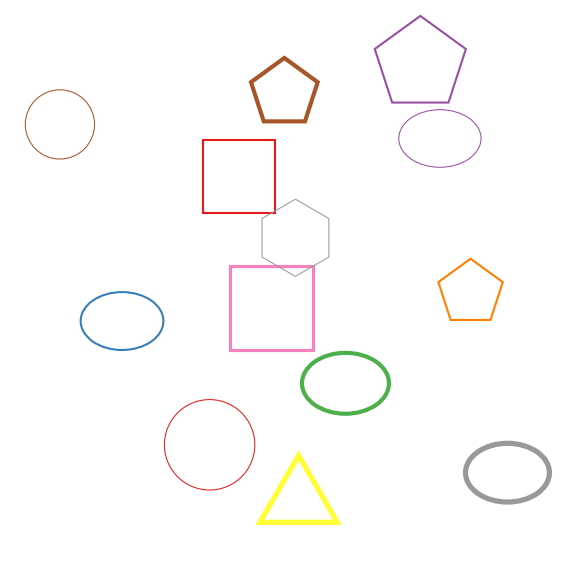[{"shape": "circle", "thickness": 0.5, "radius": 0.39, "center": [0.363, 0.229]}, {"shape": "square", "thickness": 1, "radius": 0.31, "center": [0.414, 0.693]}, {"shape": "oval", "thickness": 1, "radius": 0.36, "center": [0.211, 0.443]}, {"shape": "oval", "thickness": 2, "radius": 0.38, "center": [0.598, 0.335]}, {"shape": "pentagon", "thickness": 1, "radius": 0.41, "center": [0.728, 0.889]}, {"shape": "oval", "thickness": 0.5, "radius": 0.36, "center": [0.762, 0.759]}, {"shape": "pentagon", "thickness": 1, "radius": 0.29, "center": [0.815, 0.493]}, {"shape": "triangle", "thickness": 2.5, "radius": 0.39, "center": [0.517, 0.133]}, {"shape": "circle", "thickness": 0.5, "radius": 0.3, "center": [0.104, 0.784]}, {"shape": "pentagon", "thickness": 2, "radius": 0.3, "center": [0.492, 0.838]}, {"shape": "square", "thickness": 1.5, "radius": 0.36, "center": [0.47, 0.466]}, {"shape": "hexagon", "thickness": 0.5, "radius": 0.33, "center": [0.512, 0.587]}, {"shape": "oval", "thickness": 2.5, "radius": 0.36, "center": [0.879, 0.181]}]